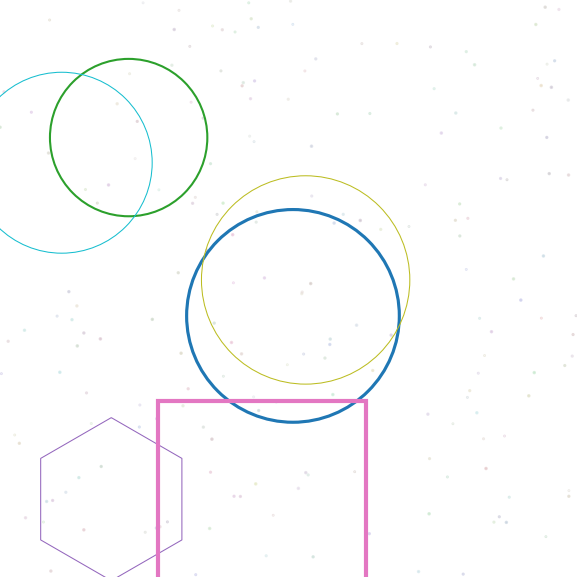[{"shape": "circle", "thickness": 1.5, "radius": 0.92, "center": [0.507, 0.452]}, {"shape": "circle", "thickness": 1, "radius": 0.68, "center": [0.223, 0.761]}, {"shape": "hexagon", "thickness": 0.5, "radius": 0.71, "center": [0.193, 0.135]}, {"shape": "square", "thickness": 2, "radius": 0.9, "center": [0.453, 0.124]}, {"shape": "circle", "thickness": 0.5, "radius": 0.9, "center": [0.529, 0.514]}, {"shape": "circle", "thickness": 0.5, "radius": 0.78, "center": [0.107, 0.717]}]